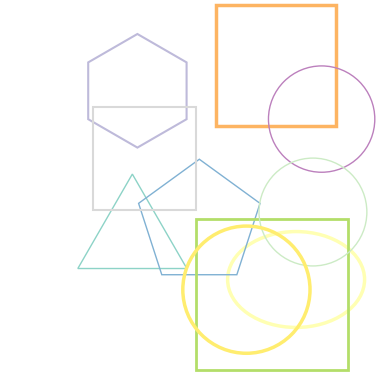[{"shape": "triangle", "thickness": 1, "radius": 0.82, "center": [0.344, 0.384]}, {"shape": "oval", "thickness": 2.5, "radius": 0.89, "center": [0.769, 0.274]}, {"shape": "hexagon", "thickness": 1.5, "radius": 0.74, "center": [0.357, 0.764]}, {"shape": "pentagon", "thickness": 1, "radius": 0.83, "center": [0.518, 0.421]}, {"shape": "square", "thickness": 2.5, "radius": 0.78, "center": [0.717, 0.829]}, {"shape": "square", "thickness": 2, "radius": 0.99, "center": [0.705, 0.235]}, {"shape": "square", "thickness": 1.5, "radius": 0.67, "center": [0.375, 0.588]}, {"shape": "circle", "thickness": 1, "radius": 0.69, "center": [0.835, 0.691]}, {"shape": "circle", "thickness": 1, "radius": 0.7, "center": [0.813, 0.449]}, {"shape": "circle", "thickness": 2.5, "radius": 0.83, "center": [0.64, 0.248]}]